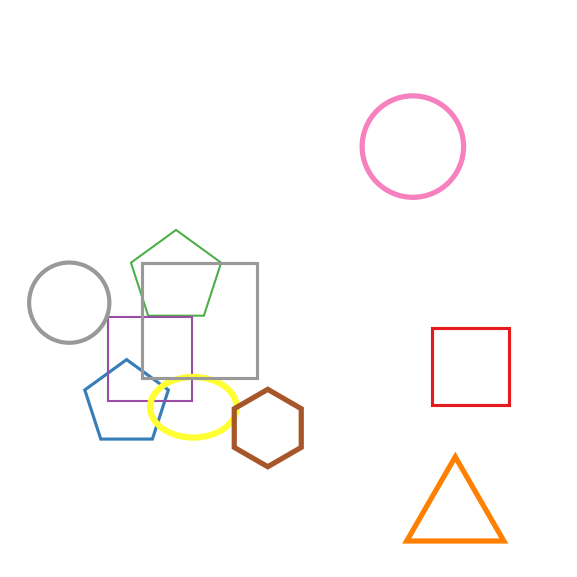[{"shape": "square", "thickness": 1.5, "radius": 0.33, "center": [0.815, 0.364]}, {"shape": "pentagon", "thickness": 1.5, "radius": 0.38, "center": [0.219, 0.3]}, {"shape": "pentagon", "thickness": 1, "radius": 0.41, "center": [0.305, 0.519]}, {"shape": "square", "thickness": 1, "radius": 0.36, "center": [0.259, 0.378]}, {"shape": "triangle", "thickness": 2.5, "radius": 0.49, "center": [0.788, 0.111]}, {"shape": "oval", "thickness": 3, "radius": 0.37, "center": [0.335, 0.294]}, {"shape": "hexagon", "thickness": 2.5, "radius": 0.33, "center": [0.464, 0.258]}, {"shape": "circle", "thickness": 2.5, "radius": 0.44, "center": [0.715, 0.745]}, {"shape": "circle", "thickness": 2, "radius": 0.35, "center": [0.12, 0.475]}, {"shape": "square", "thickness": 1.5, "radius": 0.5, "center": [0.346, 0.444]}]